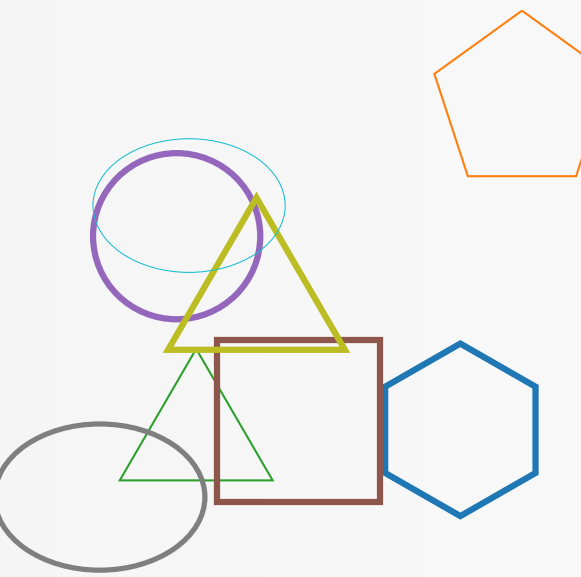[{"shape": "hexagon", "thickness": 3, "radius": 0.75, "center": [0.792, 0.255]}, {"shape": "pentagon", "thickness": 1, "radius": 0.79, "center": [0.898, 0.822]}, {"shape": "triangle", "thickness": 1, "radius": 0.76, "center": [0.338, 0.243]}, {"shape": "circle", "thickness": 3, "radius": 0.72, "center": [0.304, 0.59]}, {"shape": "square", "thickness": 3, "radius": 0.7, "center": [0.514, 0.27]}, {"shape": "oval", "thickness": 2.5, "radius": 0.9, "center": [0.172, 0.138]}, {"shape": "triangle", "thickness": 3, "radius": 0.88, "center": [0.441, 0.481]}, {"shape": "oval", "thickness": 0.5, "radius": 0.83, "center": [0.325, 0.643]}]